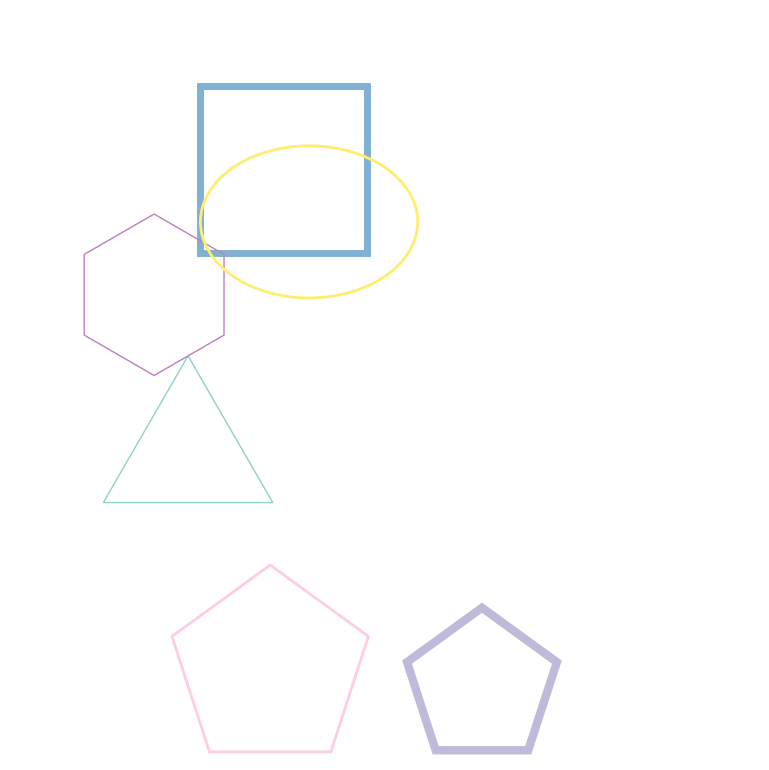[{"shape": "triangle", "thickness": 0.5, "radius": 0.63, "center": [0.244, 0.411]}, {"shape": "pentagon", "thickness": 3, "radius": 0.51, "center": [0.626, 0.108]}, {"shape": "square", "thickness": 2.5, "radius": 0.54, "center": [0.368, 0.78]}, {"shape": "pentagon", "thickness": 1, "radius": 0.67, "center": [0.351, 0.132]}, {"shape": "hexagon", "thickness": 0.5, "radius": 0.52, "center": [0.2, 0.617]}, {"shape": "oval", "thickness": 1, "radius": 0.71, "center": [0.401, 0.712]}]